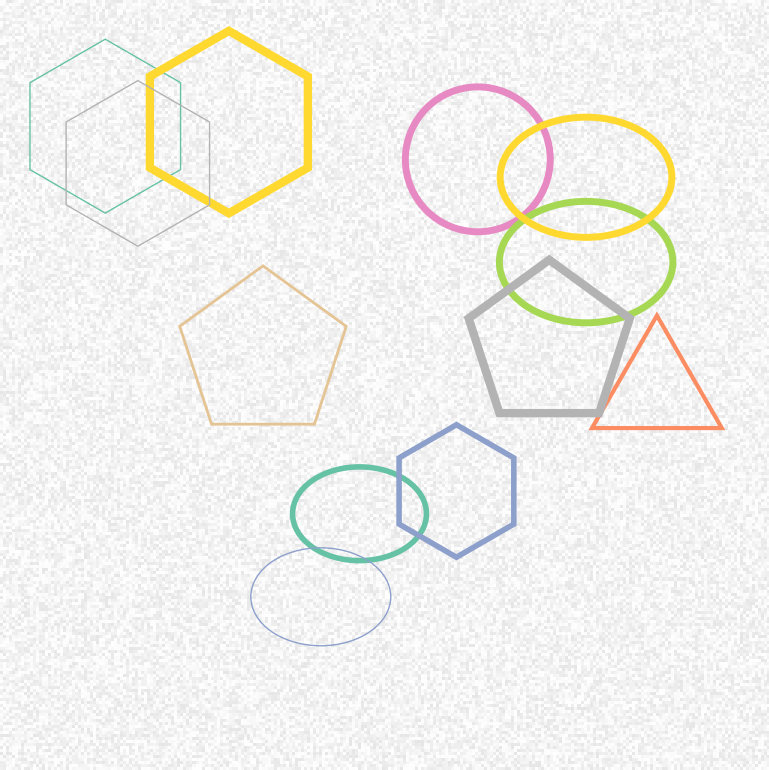[{"shape": "hexagon", "thickness": 0.5, "radius": 0.56, "center": [0.137, 0.836]}, {"shape": "oval", "thickness": 2, "radius": 0.43, "center": [0.467, 0.333]}, {"shape": "triangle", "thickness": 1.5, "radius": 0.49, "center": [0.853, 0.493]}, {"shape": "oval", "thickness": 0.5, "radius": 0.45, "center": [0.417, 0.225]}, {"shape": "hexagon", "thickness": 2, "radius": 0.43, "center": [0.593, 0.362]}, {"shape": "circle", "thickness": 2.5, "radius": 0.47, "center": [0.621, 0.793]}, {"shape": "oval", "thickness": 2.5, "radius": 0.56, "center": [0.761, 0.66]}, {"shape": "hexagon", "thickness": 3, "radius": 0.59, "center": [0.297, 0.841]}, {"shape": "oval", "thickness": 2.5, "radius": 0.56, "center": [0.761, 0.77]}, {"shape": "pentagon", "thickness": 1, "radius": 0.57, "center": [0.342, 0.541]}, {"shape": "hexagon", "thickness": 0.5, "radius": 0.54, "center": [0.179, 0.788]}, {"shape": "pentagon", "thickness": 3, "radius": 0.55, "center": [0.713, 0.553]}]